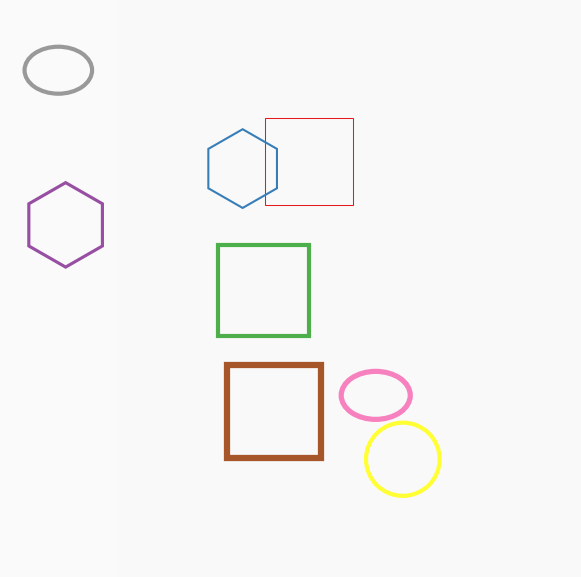[{"shape": "square", "thickness": 0.5, "radius": 0.38, "center": [0.532, 0.72]}, {"shape": "hexagon", "thickness": 1, "radius": 0.34, "center": [0.417, 0.707]}, {"shape": "square", "thickness": 2, "radius": 0.39, "center": [0.453, 0.496]}, {"shape": "hexagon", "thickness": 1.5, "radius": 0.37, "center": [0.113, 0.61]}, {"shape": "circle", "thickness": 2, "radius": 0.32, "center": [0.693, 0.204]}, {"shape": "square", "thickness": 3, "radius": 0.4, "center": [0.472, 0.286]}, {"shape": "oval", "thickness": 2.5, "radius": 0.3, "center": [0.646, 0.315]}, {"shape": "oval", "thickness": 2, "radius": 0.29, "center": [0.1, 0.878]}]